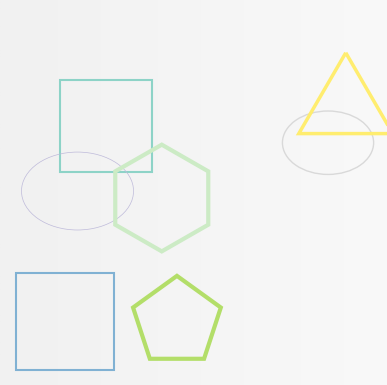[{"shape": "square", "thickness": 1.5, "radius": 0.59, "center": [0.274, 0.673]}, {"shape": "oval", "thickness": 0.5, "radius": 0.72, "center": [0.2, 0.504]}, {"shape": "square", "thickness": 1.5, "radius": 0.63, "center": [0.168, 0.164]}, {"shape": "pentagon", "thickness": 3, "radius": 0.6, "center": [0.457, 0.164]}, {"shape": "oval", "thickness": 1, "radius": 0.59, "center": [0.847, 0.629]}, {"shape": "hexagon", "thickness": 3, "radius": 0.69, "center": [0.417, 0.486]}, {"shape": "triangle", "thickness": 2.5, "radius": 0.7, "center": [0.892, 0.723]}]